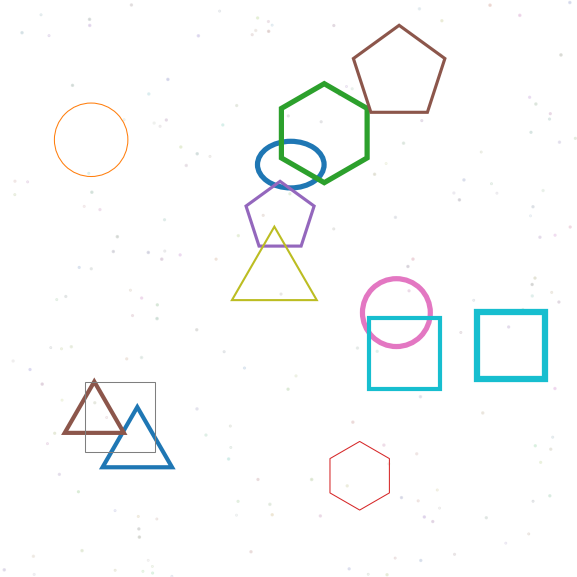[{"shape": "triangle", "thickness": 2, "radius": 0.35, "center": [0.238, 0.225]}, {"shape": "oval", "thickness": 2.5, "radius": 0.29, "center": [0.504, 0.714]}, {"shape": "circle", "thickness": 0.5, "radius": 0.32, "center": [0.158, 0.757]}, {"shape": "hexagon", "thickness": 2.5, "radius": 0.43, "center": [0.561, 0.769]}, {"shape": "hexagon", "thickness": 0.5, "radius": 0.3, "center": [0.623, 0.175]}, {"shape": "pentagon", "thickness": 1.5, "radius": 0.31, "center": [0.485, 0.623]}, {"shape": "pentagon", "thickness": 1.5, "radius": 0.42, "center": [0.691, 0.872]}, {"shape": "triangle", "thickness": 2, "radius": 0.3, "center": [0.163, 0.279]}, {"shape": "circle", "thickness": 2.5, "radius": 0.29, "center": [0.686, 0.458]}, {"shape": "square", "thickness": 0.5, "radius": 0.3, "center": [0.208, 0.277]}, {"shape": "triangle", "thickness": 1, "radius": 0.42, "center": [0.475, 0.522]}, {"shape": "square", "thickness": 3, "radius": 0.29, "center": [0.885, 0.401]}, {"shape": "square", "thickness": 2, "radius": 0.31, "center": [0.7, 0.387]}]